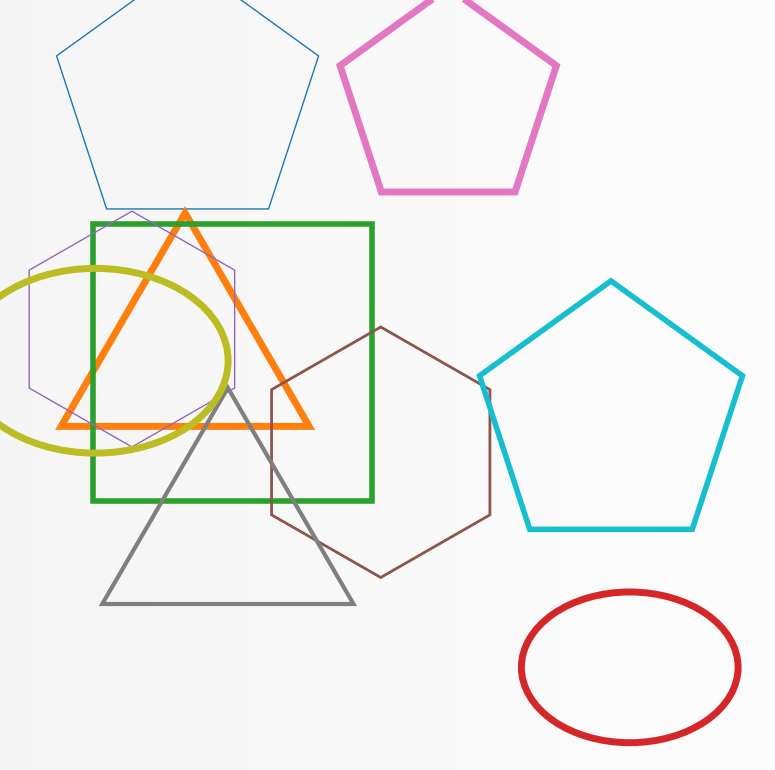[{"shape": "pentagon", "thickness": 0.5, "radius": 0.89, "center": [0.242, 0.872]}, {"shape": "triangle", "thickness": 2.5, "radius": 0.92, "center": [0.239, 0.539]}, {"shape": "square", "thickness": 2, "radius": 0.9, "center": [0.3, 0.529]}, {"shape": "oval", "thickness": 2.5, "radius": 0.7, "center": [0.813, 0.133]}, {"shape": "hexagon", "thickness": 0.5, "radius": 0.77, "center": [0.17, 0.573]}, {"shape": "hexagon", "thickness": 1, "radius": 0.81, "center": [0.491, 0.413]}, {"shape": "pentagon", "thickness": 2.5, "radius": 0.73, "center": [0.578, 0.869]}, {"shape": "triangle", "thickness": 1.5, "radius": 0.94, "center": [0.294, 0.309]}, {"shape": "oval", "thickness": 2.5, "radius": 0.86, "center": [0.123, 0.532]}, {"shape": "pentagon", "thickness": 2, "radius": 0.89, "center": [0.788, 0.457]}]